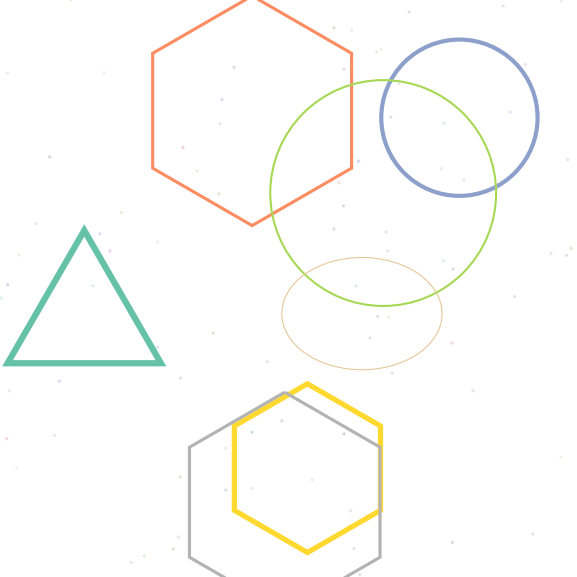[{"shape": "triangle", "thickness": 3, "radius": 0.77, "center": [0.146, 0.447]}, {"shape": "hexagon", "thickness": 1.5, "radius": 0.99, "center": [0.437, 0.807]}, {"shape": "circle", "thickness": 2, "radius": 0.68, "center": [0.796, 0.795]}, {"shape": "circle", "thickness": 1, "radius": 0.98, "center": [0.664, 0.665]}, {"shape": "hexagon", "thickness": 2.5, "radius": 0.73, "center": [0.532, 0.188]}, {"shape": "oval", "thickness": 0.5, "radius": 0.69, "center": [0.627, 0.456]}, {"shape": "hexagon", "thickness": 1.5, "radius": 0.95, "center": [0.493, 0.129]}]